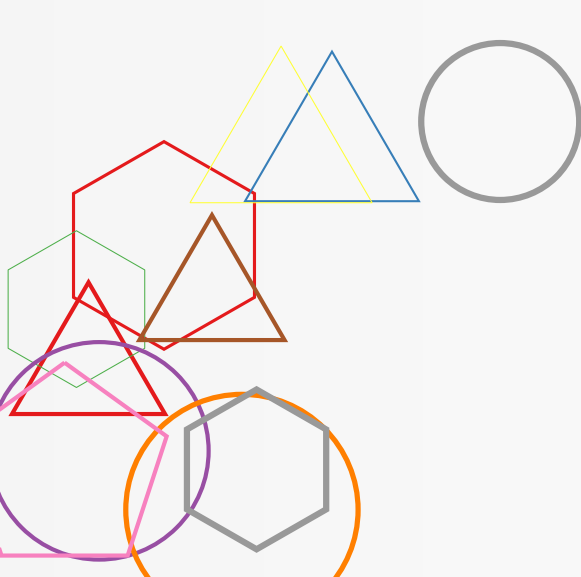[{"shape": "triangle", "thickness": 2, "radius": 0.76, "center": [0.152, 0.358]}, {"shape": "hexagon", "thickness": 1.5, "radius": 0.9, "center": [0.282, 0.574]}, {"shape": "triangle", "thickness": 1, "radius": 0.86, "center": [0.571, 0.737]}, {"shape": "hexagon", "thickness": 0.5, "radius": 0.68, "center": [0.131, 0.464]}, {"shape": "circle", "thickness": 2, "radius": 0.94, "center": [0.171, 0.218]}, {"shape": "circle", "thickness": 2.5, "radius": 1.0, "center": [0.416, 0.116]}, {"shape": "triangle", "thickness": 0.5, "radius": 0.9, "center": [0.484, 0.739]}, {"shape": "triangle", "thickness": 2, "radius": 0.72, "center": [0.365, 0.482]}, {"shape": "pentagon", "thickness": 2, "radius": 0.92, "center": [0.111, 0.187]}, {"shape": "circle", "thickness": 3, "radius": 0.68, "center": [0.861, 0.789]}, {"shape": "hexagon", "thickness": 3, "radius": 0.69, "center": [0.441, 0.186]}]